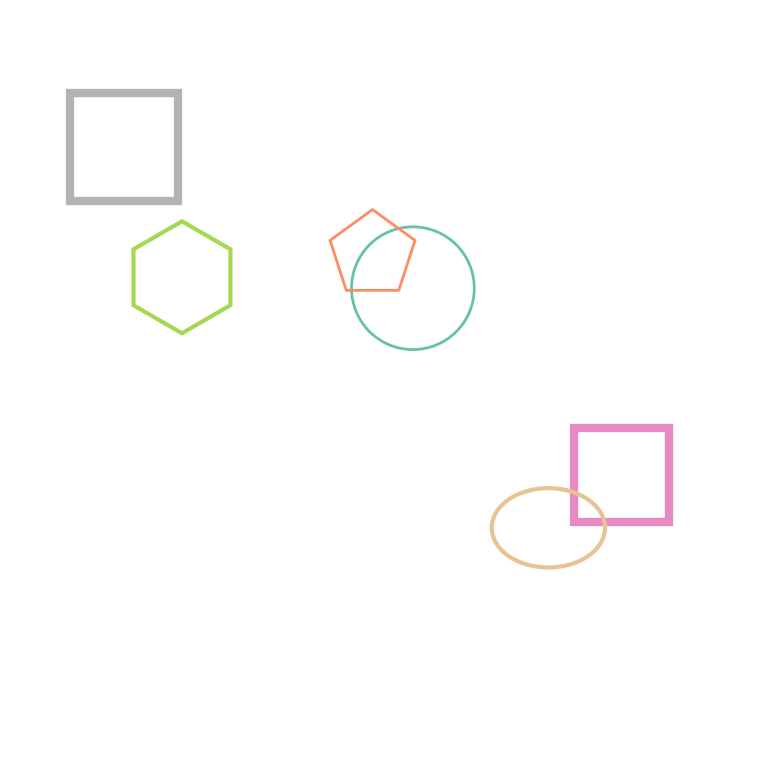[{"shape": "circle", "thickness": 1, "radius": 0.4, "center": [0.536, 0.626]}, {"shape": "pentagon", "thickness": 1, "radius": 0.29, "center": [0.484, 0.67]}, {"shape": "square", "thickness": 3, "radius": 0.31, "center": [0.807, 0.383]}, {"shape": "hexagon", "thickness": 1.5, "radius": 0.36, "center": [0.236, 0.64]}, {"shape": "oval", "thickness": 1.5, "radius": 0.37, "center": [0.712, 0.315]}, {"shape": "square", "thickness": 3, "radius": 0.35, "center": [0.161, 0.809]}]